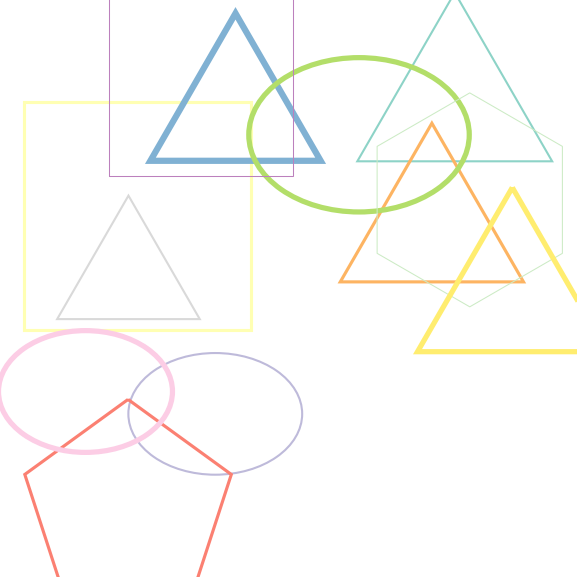[{"shape": "triangle", "thickness": 1, "radius": 0.97, "center": [0.787, 0.817]}, {"shape": "square", "thickness": 1.5, "radius": 0.98, "center": [0.238, 0.625]}, {"shape": "oval", "thickness": 1, "radius": 0.75, "center": [0.373, 0.282]}, {"shape": "pentagon", "thickness": 1.5, "radius": 0.94, "center": [0.222, 0.119]}, {"shape": "triangle", "thickness": 3, "radius": 0.85, "center": [0.408, 0.806]}, {"shape": "triangle", "thickness": 1.5, "radius": 0.92, "center": [0.748, 0.603]}, {"shape": "oval", "thickness": 2.5, "radius": 0.95, "center": [0.622, 0.766]}, {"shape": "oval", "thickness": 2.5, "radius": 0.75, "center": [0.148, 0.321]}, {"shape": "triangle", "thickness": 1, "radius": 0.71, "center": [0.222, 0.518]}, {"shape": "square", "thickness": 0.5, "radius": 0.79, "center": [0.348, 0.853]}, {"shape": "hexagon", "thickness": 0.5, "radius": 0.93, "center": [0.813, 0.653]}, {"shape": "triangle", "thickness": 2.5, "radius": 0.95, "center": [0.887, 0.485]}]